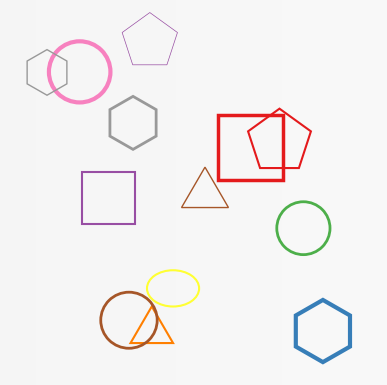[{"shape": "square", "thickness": 2.5, "radius": 0.42, "center": [0.645, 0.617]}, {"shape": "pentagon", "thickness": 1.5, "radius": 0.43, "center": [0.721, 0.632]}, {"shape": "hexagon", "thickness": 3, "radius": 0.4, "center": [0.833, 0.14]}, {"shape": "circle", "thickness": 2, "radius": 0.34, "center": [0.783, 0.407]}, {"shape": "pentagon", "thickness": 0.5, "radius": 0.38, "center": [0.387, 0.892]}, {"shape": "square", "thickness": 1.5, "radius": 0.34, "center": [0.28, 0.486]}, {"shape": "triangle", "thickness": 1.5, "radius": 0.32, "center": [0.392, 0.141]}, {"shape": "oval", "thickness": 1.5, "radius": 0.34, "center": [0.447, 0.251]}, {"shape": "circle", "thickness": 2, "radius": 0.36, "center": [0.333, 0.168]}, {"shape": "triangle", "thickness": 1, "radius": 0.35, "center": [0.529, 0.496]}, {"shape": "circle", "thickness": 3, "radius": 0.4, "center": [0.206, 0.813]}, {"shape": "hexagon", "thickness": 2, "radius": 0.34, "center": [0.343, 0.681]}, {"shape": "hexagon", "thickness": 1, "radius": 0.3, "center": [0.121, 0.812]}]